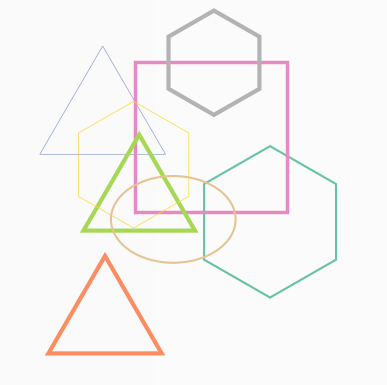[{"shape": "hexagon", "thickness": 1.5, "radius": 0.98, "center": [0.697, 0.424]}, {"shape": "triangle", "thickness": 3, "radius": 0.84, "center": [0.271, 0.166]}, {"shape": "triangle", "thickness": 0.5, "radius": 0.94, "center": [0.265, 0.693]}, {"shape": "square", "thickness": 2.5, "radius": 0.98, "center": [0.544, 0.644]}, {"shape": "triangle", "thickness": 3, "radius": 0.83, "center": [0.359, 0.484]}, {"shape": "hexagon", "thickness": 0.5, "radius": 0.82, "center": [0.345, 0.572]}, {"shape": "oval", "thickness": 1.5, "radius": 0.8, "center": [0.447, 0.43]}, {"shape": "hexagon", "thickness": 3, "radius": 0.68, "center": [0.552, 0.837]}]